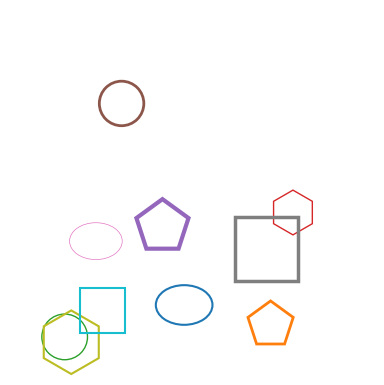[{"shape": "oval", "thickness": 1.5, "radius": 0.37, "center": [0.478, 0.208]}, {"shape": "pentagon", "thickness": 2, "radius": 0.31, "center": [0.703, 0.157]}, {"shape": "circle", "thickness": 1, "radius": 0.3, "center": [0.168, 0.125]}, {"shape": "hexagon", "thickness": 1, "radius": 0.29, "center": [0.761, 0.448]}, {"shape": "pentagon", "thickness": 3, "radius": 0.36, "center": [0.422, 0.412]}, {"shape": "circle", "thickness": 2, "radius": 0.29, "center": [0.316, 0.731]}, {"shape": "oval", "thickness": 0.5, "radius": 0.34, "center": [0.249, 0.374]}, {"shape": "square", "thickness": 2.5, "radius": 0.41, "center": [0.693, 0.354]}, {"shape": "hexagon", "thickness": 1.5, "radius": 0.41, "center": [0.185, 0.111]}, {"shape": "square", "thickness": 1.5, "radius": 0.29, "center": [0.265, 0.194]}]